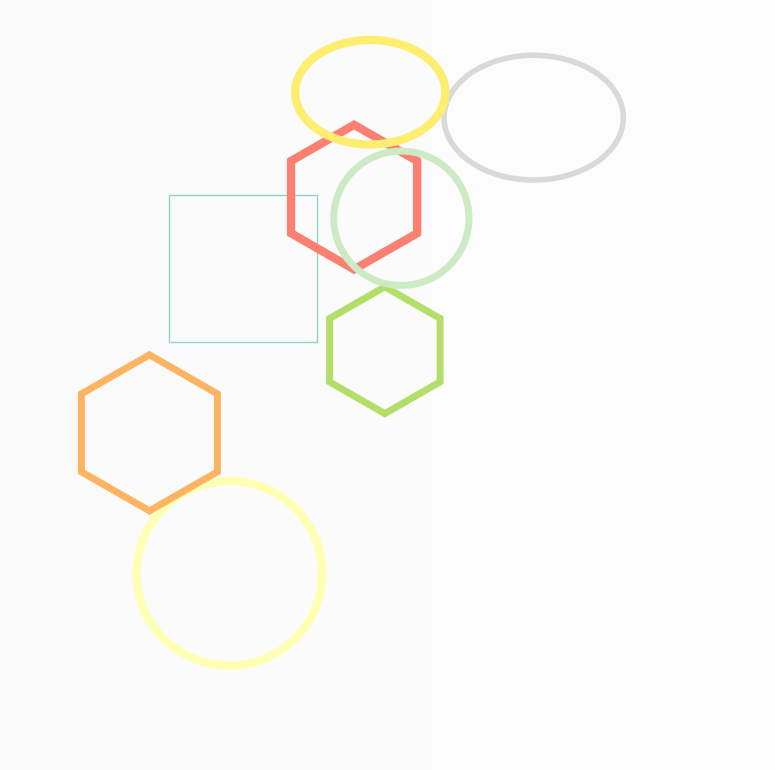[{"shape": "square", "thickness": 0.5, "radius": 0.48, "center": [0.313, 0.651]}, {"shape": "circle", "thickness": 3, "radius": 0.6, "center": [0.296, 0.255]}, {"shape": "hexagon", "thickness": 3, "radius": 0.47, "center": [0.457, 0.744]}, {"shape": "hexagon", "thickness": 2.5, "radius": 0.51, "center": [0.193, 0.438]}, {"shape": "hexagon", "thickness": 2.5, "radius": 0.41, "center": [0.497, 0.545]}, {"shape": "oval", "thickness": 2, "radius": 0.58, "center": [0.689, 0.847]}, {"shape": "circle", "thickness": 2.5, "radius": 0.44, "center": [0.518, 0.717]}, {"shape": "oval", "thickness": 3, "radius": 0.48, "center": [0.478, 0.88]}]